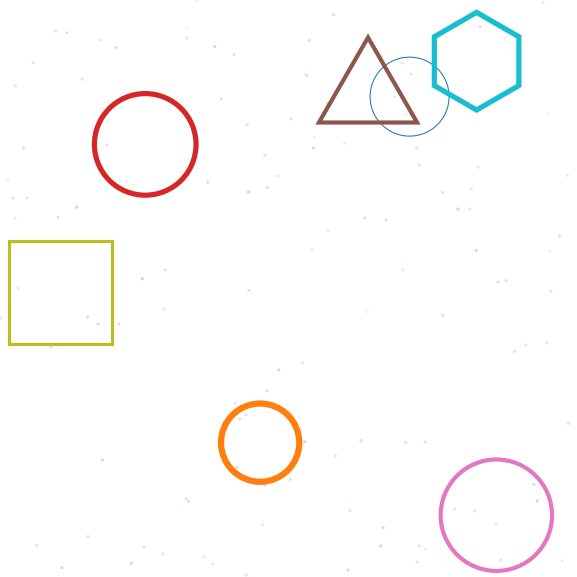[{"shape": "circle", "thickness": 0.5, "radius": 0.34, "center": [0.709, 0.832]}, {"shape": "circle", "thickness": 3, "radius": 0.34, "center": [0.45, 0.233]}, {"shape": "circle", "thickness": 2.5, "radius": 0.44, "center": [0.251, 0.749]}, {"shape": "triangle", "thickness": 2, "radius": 0.49, "center": [0.637, 0.836]}, {"shape": "circle", "thickness": 2, "radius": 0.48, "center": [0.86, 0.107]}, {"shape": "square", "thickness": 1.5, "radius": 0.45, "center": [0.105, 0.493]}, {"shape": "hexagon", "thickness": 2.5, "radius": 0.42, "center": [0.825, 0.893]}]